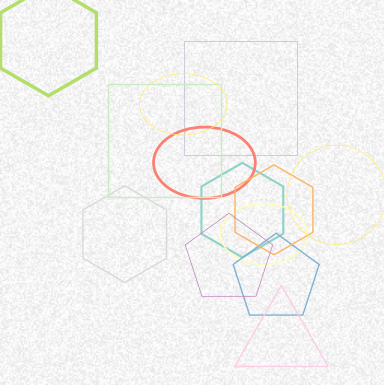[{"shape": "hexagon", "thickness": 1.5, "radius": 0.61, "center": [0.629, 0.454]}, {"shape": "oval", "thickness": 1, "radius": 0.56, "center": [0.685, 0.392]}, {"shape": "square", "thickness": 0.5, "radius": 0.74, "center": [0.625, 0.746]}, {"shape": "oval", "thickness": 2, "radius": 0.66, "center": [0.531, 0.577]}, {"shape": "pentagon", "thickness": 1, "radius": 0.59, "center": [0.717, 0.277]}, {"shape": "hexagon", "thickness": 1, "radius": 0.58, "center": [0.712, 0.455]}, {"shape": "hexagon", "thickness": 2.5, "radius": 0.72, "center": [0.126, 0.895]}, {"shape": "triangle", "thickness": 1, "radius": 0.7, "center": [0.731, 0.118]}, {"shape": "hexagon", "thickness": 1, "radius": 0.63, "center": [0.324, 0.392]}, {"shape": "pentagon", "thickness": 0.5, "radius": 0.6, "center": [0.595, 0.327]}, {"shape": "square", "thickness": 1, "radius": 0.74, "center": [0.427, 0.635]}, {"shape": "circle", "thickness": 0.5, "radius": 0.64, "center": [0.874, 0.494]}, {"shape": "oval", "thickness": 0.5, "radius": 0.57, "center": [0.476, 0.729]}]